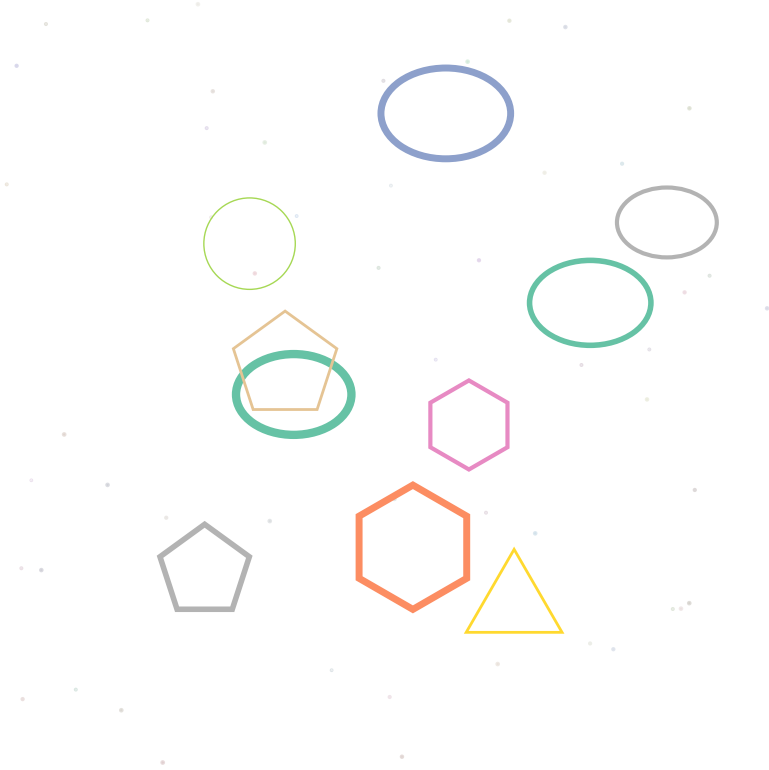[{"shape": "oval", "thickness": 3, "radius": 0.37, "center": [0.381, 0.488]}, {"shape": "oval", "thickness": 2, "radius": 0.39, "center": [0.767, 0.607]}, {"shape": "hexagon", "thickness": 2.5, "radius": 0.4, "center": [0.536, 0.289]}, {"shape": "oval", "thickness": 2.5, "radius": 0.42, "center": [0.579, 0.853]}, {"shape": "hexagon", "thickness": 1.5, "radius": 0.29, "center": [0.609, 0.448]}, {"shape": "circle", "thickness": 0.5, "radius": 0.3, "center": [0.324, 0.684]}, {"shape": "triangle", "thickness": 1, "radius": 0.36, "center": [0.668, 0.215]}, {"shape": "pentagon", "thickness": 1, "radius": 0.35, "center": [0.37, 0.525]}, {"shape": "pentagon", "thickness": 2, "radius": 0.3, "center": [0.266, 0.258]}, {"shape": "oval", "thickness": 1.5, "radius": 0.32, "center": [0.866, 0.711]}]